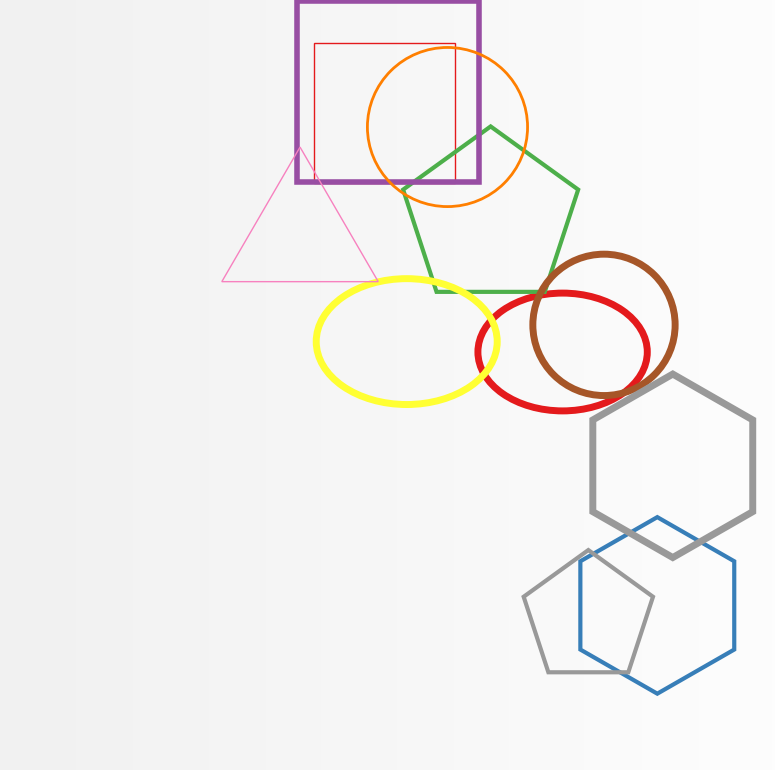[{"shape": "square", "thickness": 0.5, "radius": 0.45, "center": [0.496, 0.853]}, {"shape": "oval", "thickness": 2.5, "radius": 0.55, "center": [0.726, 0.543]}, {"shape": "hexagon", "thickness": 1.5, "radius": 0.57, "center": [0.848, 0.214]}, {"shape": "pentagon", "thickness": 1.5, "radius": 0.59, "center": [0.633, 0.717]}, {"shape": "square", "thickness": 2, "radius": 0.59, "center": [0.5, 0.881]}, {"shape": "circle", "thickness": 1, "radius": 0.52, "center": [0.577, 0.835]}, {"shape": "oval", "thickness": 2.5, "radius": 0.58, "center": [0.525, 0.556]}, {"shape": "circle", "thickness": 2.5, "radius": 0.46, "center": [0.779, 0.578]}, {"shape": "triangle", "thickness": 0.5, "radius": 0.58, "center": [0.387, 0.692]}, {"shape": "hexagon", "thickness": 2.5, "radius": 0.6, "center": [0.868, 0.395]}, {"shape": "pentagon", "thickness": 1.5, "radius": 0.44, "center": [0.759, 0.198]}]